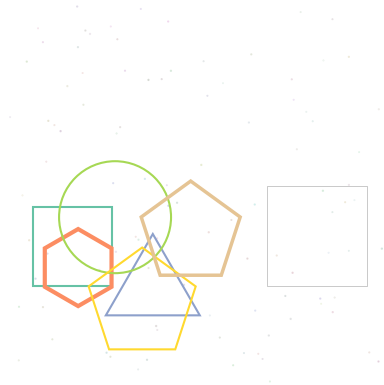[{"shape": "square", "thickness": 1.5, "radius": 0.52, "center": [0.188, 0.359]}, {"shape": "hexagon", "thickness": 3, "radius": 0.5, "center": [0.203, 0.305]}, {"shape": "triangle", "thickness": 1.5, "radius": 0.7, "center": [0.397, 0.251]}, {"shape": "circle", "thickness": 1.5, "radius": 0.73, "center": [0.299, 0.436]}, {"shape": "pentagon", "thickness": 1.5, "radius": 0.73, "center": [0.369, 0.211]}, {"shape": "pentagon", "thickness": 2.5, "radius": 0.68, "center": [0.495, 0.394]}, {"shape": "square", "thickness": 0.5, "radius": 0.65, "center": [0.823, 0.386]}]